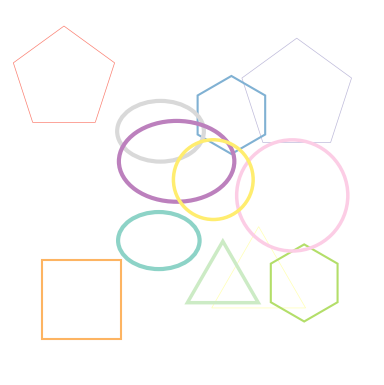[{"shape": "oval", "thickness": 3, "radius": 0.53, "center": [0.413, 0.375]}, {"shape": "triangle", "thickness": 0.5, "radius": 0.7, "center": [0.672, 0.271]}, {"shape": "pentagon", "thickness": 0.5, "radius": 0.75, "center": [0.771, 0.751]}, {"shape": "pentagon", "thickness": 0.5, "radius": 0.69, "center": [0.166, 0.794]}, {"shape": "hexagon", "thickness": 1.5, "radius": 0.51, "center": [0.601, 0.701]}, {"shape": "square", "thickness": 1.5, "radius": 0.51, "center": [0.212, 0.223]}, {"shape": "hexagon", "thickness": 1.5, "radius": 0.5, "center": [0.79, 0.265]}, {"shape": "circle", "thickness": 2.5, "radius": 0.72, "center": [0.759, 0.492]}, {"shape": "oval", "thickness": 3, "radius": 0.56, "center": [0.417, 0.659]}, {"shape": "oval", "thickness": 3, "radius": 0.75, "center": [0.459, 0.581]}, {"shape": "triangle", "thickness": 2.5, "radius": 0.53, "center": [0.579, 0.267]}, {"shape": "circle", "thickness": 2.5, "radius": 0.52, "center": [0.554, 0.533]}]